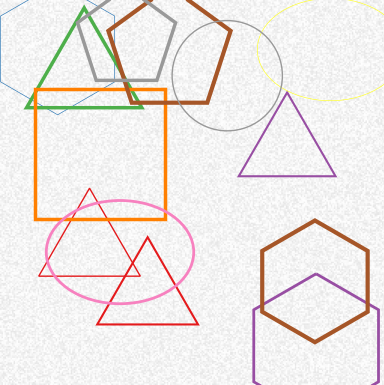[{"shape": "triangle", "thickness": 1, "radius": 0.76, "center": [0.233, 0.359]}, {"shape": "triangle", "thickness": 1.5, "radius": 0.76, "center": [0.383, 0.233]}, {"shape": "hexagon", "thickness": 0.5, "radius": 0.86, "center": [0.15, 0.873]}, {"shape": "triangle", "thickness": 2.5, "radius": 0.86, "center": [0.219, 0.807]}, {"shape": "triangle", "thickness": 1.5, "radius": 0.73, "center": [0.746, 0.615]}, {"shape": "hexagon", "thickness": 2, "radius": 0.94, "center": [0.821, 0.102]}, {"shape": "square", "thickness": 2.5, "radius": 0.84, "center": [0.259, 0.6]}, {"shape": "oval", "thickness": 0.5, "radius": 0.95, "center": [0.858, 0.871]}, {"shape": "pentagon", "thickness": 3, "radius": 0.83, "center": [0.44, 0.868]}, {"shape": "hexagon", "thickness": 3, "radius": 0.79, "center": [0.818, 0.269]}, {"shape": "oval", "thickness": 2, "radius": 0.96, "center": [0.312, 0.345]}, {"shape": "pentagon", "thickness": 2.5, "radius": 0.67, "center": [0.329, 0.9]}, {"shape": "circle", "thickness": 1, "radius": 0.72, "center": [0.59, 0.803]}]